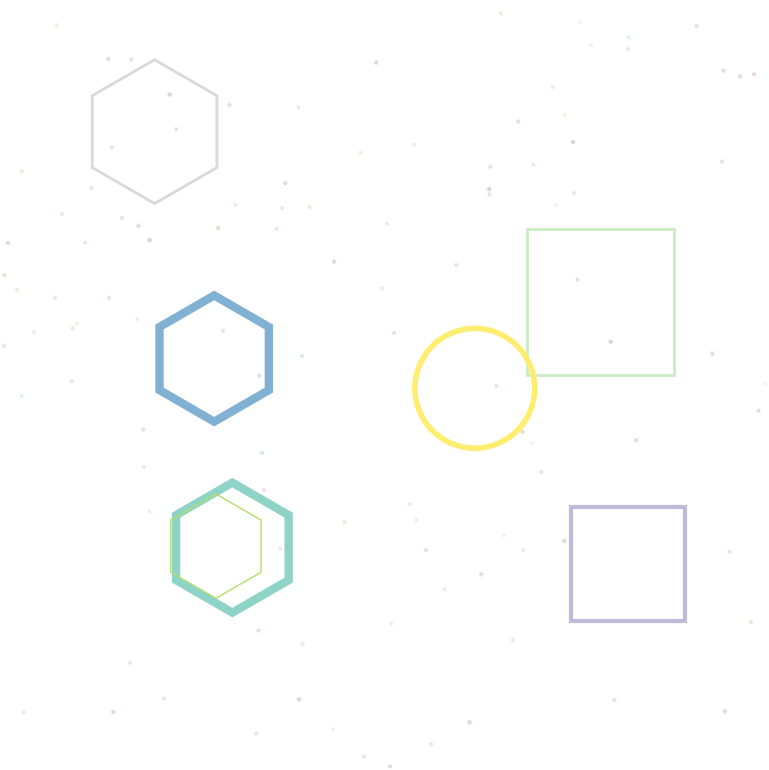[{"shape": "hexagon", "thickness": 3, "radius": 0.42, "center": [0.302, 0.289]}, {"shape": "square", "thickness": 1.5, "radius": 0.37, "center": [0.815, 0.267]}, {"shape": "hexagon", "thickness": 3, "radius": 0.41, "center": [0.278, 0.534]}, {"shape": "hexagon", "thickness": 0.5, "radius": 0.34, "center": [0.28, 0.291]}, {"shape": "hexagon", "thickness": 1, "radius": 0.47, "center": [0.201, 0.829]}, {"shape": "square", "thickness": 1, "radius": 0.48, "center": [0.78, 0.608]}, {"shape": "circle", "thickness": 2, "radius": 0.39, "center": [0.617, 0.496]}]